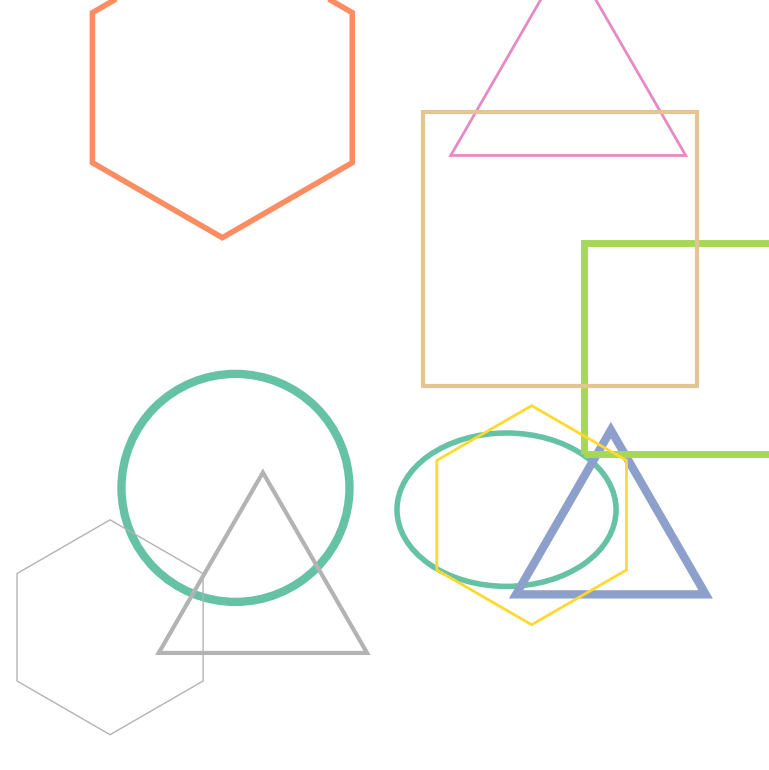[{"shape": "oval", "thickness": 2, "radius": 0.71, "center": [0.658, 0.338]}, {"shape": "circle", "thickness": 3, "radius": 0.74, "center": [0.306, 0.366]}, {"shape": "hexagon", "thickness": 2, "radius": 0.97, "center": [0.289, 0.886]}, {"shape": "triangle", "thickness": 3, "radius": 0.71, "center": [0.793, 0.299]}, {"shape": "triangle", "thickness": 1, "radius": 0.88, "center": [0.738, 0.886]}, {"shape": "square", "thickness": 2.5, "radius": 0.69, "center": [0.895, 0.547]}, {"shape": "hexagon", "thickness": 1, "radius": 0.71, "center": [0.69, 0.331]}, {"shape": "square", "thickness": 1.5, "radius": 0.89, "center": [0.727, 0.677]}, {"shape": "hexagon", "thickness": 0.5, "radius": 0.7, "center": [0.143, 0.185]}, {"shape": "triangle", "thickness": 1.5, "radius": 0.78, "center": [0.341, 0.23]}]